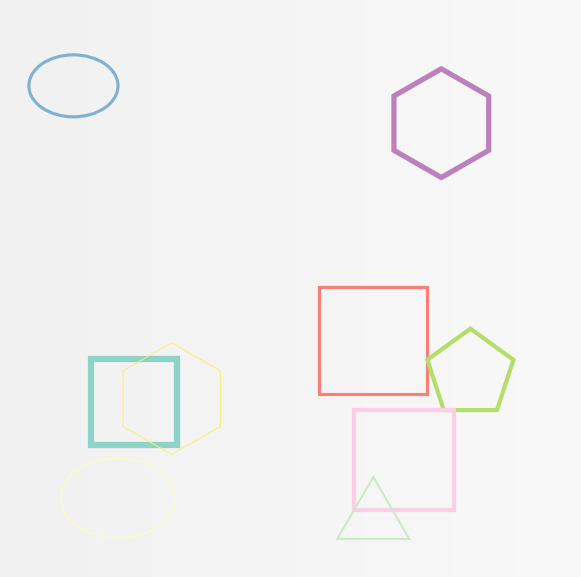[{"shape": "square", "thickness": 3, "radius": 0.37, "center": [0.23, 0.303]}, {"shape": "oval", "thickness": 0.5, "radius": 0.49, "center": [0.203, 0.137]}, {"shape": "square", "thickness": 1.5, "radius": 0.47, "center": [0.642, 0.409]}, {"shape": "oval", "thickness": 1.5, "radius": 0.38, "center": [0.126, 0.851]}, {"shape": "pentagon", "thickness": 2, "radius": 0.39, "center": [0.809, 0.352]}, {"shape": "square", "thickness": 2, "radius": 0.43, "center": [0.695, 0.202]}, {"shape": "hexagon", "thickness": 2.5, "radius": 0.47, "center": [0.759, 0.786]}, {"shape": "triangle", "thickness": 1, "radius": 0.36, "center": [0.642, 0.102]}, {"shape": "hexagon", "thickness": 0.5, "radius": 0.48, "center": [0.295, 0.309]}]